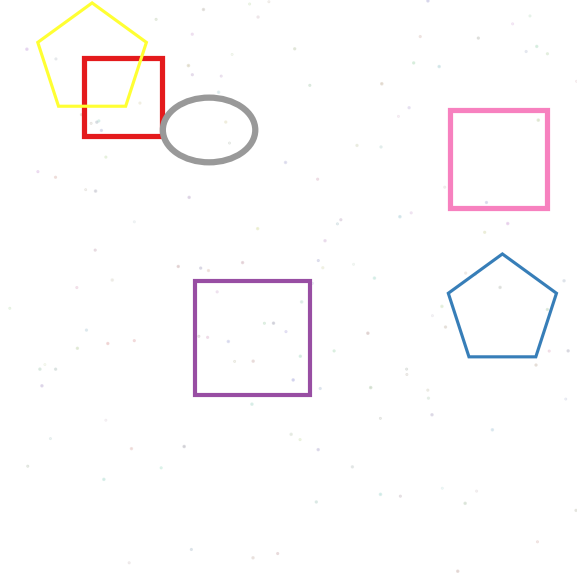[{"shape": "square", "thickness": 2.5, "radius": 0.34, "center": [0.213, 0.831]}, {"shape": "pentagon", "thickness": 1.5, "radius": 0.49, "center": [0.87, 0.461]}, {"shape": "square", "thickness": 2, "radius": 0.5, "center": [0.437, 0.414]}, {"shape": "pentagon", "thickness": 1.5, "radius": 0.49, "center": [0.159, 0.895]}, {"shape": "square", "thickness": 2.5, "radius": 0.42, "center": [0.863, 0.724]}, {"shape": "oval", "thickness": 3, "radius": 0.4, "center": [0.362, 0.774]}]